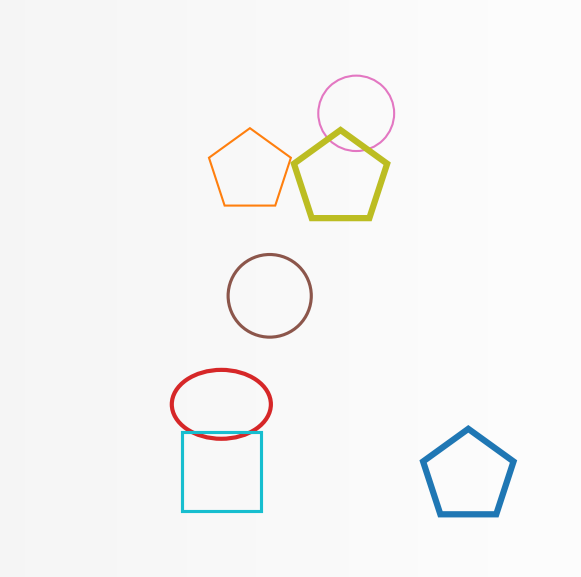[{"shape": "pentagon", "thickness": 3, "radius": 0.41, "center": [0.806, 0.175]}, {"shape": "pentagon", "thickness": 1, "radius": 0.37, "center": [0.43, 0.703]}, {"shape": "oval", "thickness": 2, "radius": 0.43, "center": [0.381, 0.299]}, {"shape": "circle", "thickness": 1.5, "radius": 0.36, "center": [0.464, 0.487]}, {"shape": "circle", "thickness": 1, "radius": 0.33, "center": [0.613, 0.803]}, {"shape": "pentagon", "thickness": 3, "radius": 0.42, "center": [0.586, 0.69]}, {"shape": "square", "thickness": 1.5, "radius": 0.34, "center": [0.381, 0.183]}]